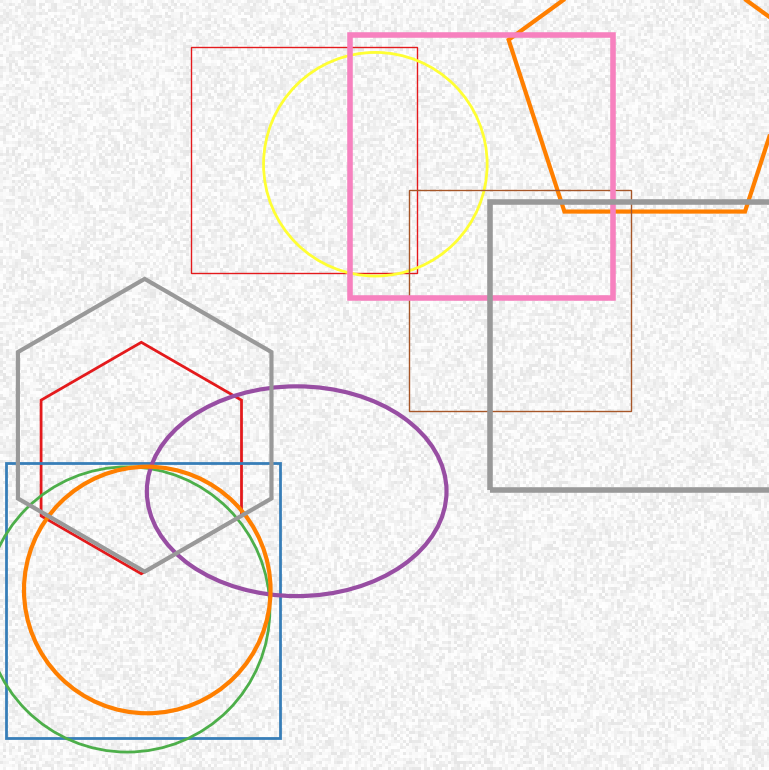[{"shape": "hexagon", "thickness": 1, "radius": 0.75, "center": [0.183, 0.405]}, {"shape": "square", "thickness": 0.5, "radius": 0.73, "center": [0.394, 0.792]}, {"shape": "square", "thickness": 1, "radius": 0.89, "center": [0.186, 0.22]}, {"shape": "circle", "thickness": 1, "radius": 0.93, "center": [0.165, 0.209]}, {"shape": "oval", "thickness": 1.5, "radius": 0.97, "center": [0.385, 0.362]}, {"shape": "circle", "thickness": 1.5, "radius": 0.8, "center": [0.191, 0.234]}, {"shape": "pentagon", "thickness": 1.5, "radius": 1.0, "center": [0.85, 0.887]}, {"shape": "circle", "thickness": 1, "radius": 0.73, "center": [0.487, 0.787]}, {"shape": "square", "thickness": 0.5, "radius": 0.72, "center": [0.675, 0.609]}, {"shape": "square", "thickness": 2, "radius": 0.85, "center": [0.626, 0.784]}, {"shape": "hexagon", "thickness": 1.5, "radius": 0.95, "center": [0.188, 0.448]}, {"shape": "square", "thickness": 2, "radius": 0.94, "center": [0.823, 0.551]}]